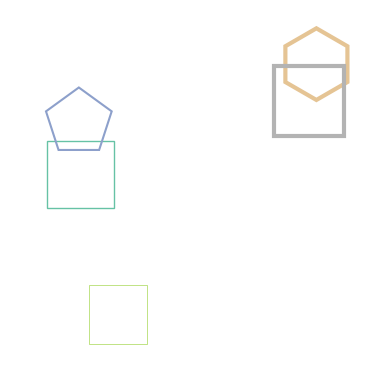[{"shape": "square", "thickness": 1, "radius": 0.43, "center": [0.209, 0.548]}, {"shape": "pentagon", "thickness": 1.5, "radius": 0.45, "center": [0.205, 0.683]}, {"shape": "square", "thickness": 0.5, "radius": 0.38, "center": [0.306, 0.183]}, {"shape": "hexagon", "thickness": 3, "radius": 0.47, "center": [0.822, 0.833]}, {"shape": "square", "thickness": 3, "radius": 0.45, "center": [0.803, 0.737]}]